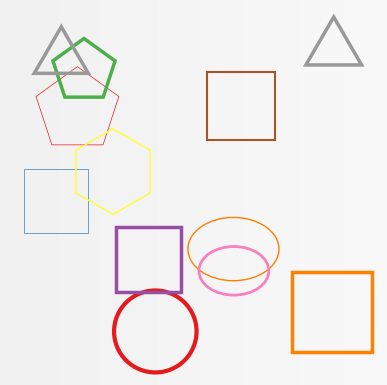[{"shape": "pentagon", "thickness": 0.5, "radius": 0.56, "center": [0.2, 0.715]}, {"shape": "circle", "thickness": 3, "radius": 0.53, "center": [0.401, 0.139]}, {"shape": "square", "thickness": 0.5, "radius": 0.42, "center": [0.144, 0.479]}, {"shape": "pentagon", "thickness": 2.5, "radius": 0.42, "center": [0.217, 0.816]}, {"shape": "square", "thickness": 2.5, "radius": 0.42, "center": [0.384, 0.326]}, {"shape": "oval", "thickness": 1, "radius": 0.59, "center": [0.602, 0.353]}, {"shape": "square", "thickness": 2.5, "radius": 0.52, "center": [0.858, 0.19]}, {"shape": "hexagon", "thickness": 1, "radius": 0.55, "center": [0.292, 0.554]}, {"shape": "square", "thickness": 1.5, "radius": 0.44, "center": [0.622, 0.724]}, {"shape": "oval", "thickness": 2, "radius": 0.45, "center": [0.604, 0.297]}, {"shape": "triangle", "thickness": 2.5, "radius": 0.4, "center": [0.158, 0.85]}, {"shape": "triangle", "thickness": 2.5, "radius": 0.42, "center": [0.861, 0.873]}]